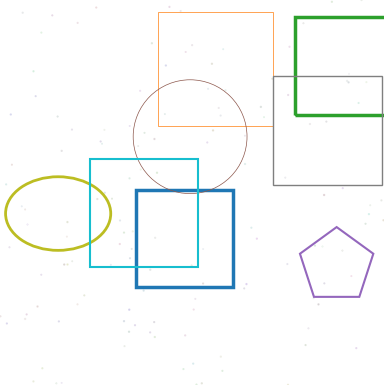[{"shape": "square", "thickness": 2.5, "radius": 0.63, "center": [0.48, 0.38]}, {"shape": "square", "thickness": 0.5, "radius": 0.74, "center": [0.56, 0.82]}, {"shape": "square", "thickness": 2.5, "radius": 0.64, "center": [0.894, 0.829]}, {"shape": "pentagon", "thickness": 1.5, "radius": 0.5, "center": [0.874, 0.31]}, {"shape": "circle", "thickness": 0.5, "radius": 0.74, "center": [0.494, 0.645]}, {"shape": "square", "thickness": 1, "radius": 0.71, "center": [0.851, 0.661]}, {"shape": "oval", "thickness": 2, "radius": 0.68, "center": [0.151, 0.445]}, {"shape": "square", "thickness": 1.5, "radius": 0.7, "center": [0.373, 0.448]}]